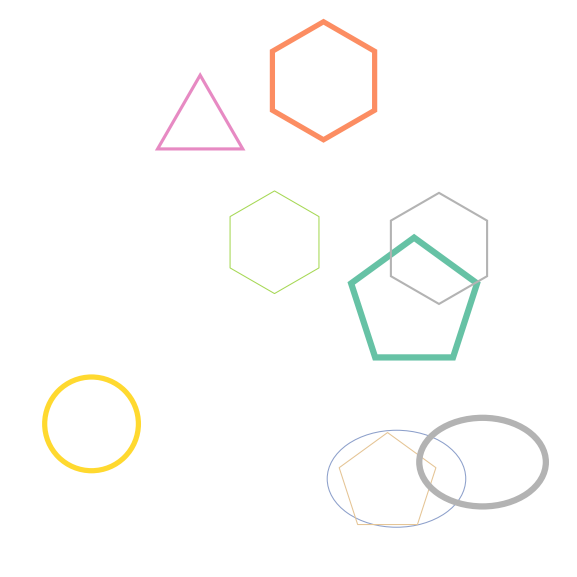[{"shape": "pentagon", "thickness": 3, "radius": 0.57, "center": [0.717, 0.473]}, {"shape": "hexagon", "thickness": 2.5, "radius": 0.51, "center": [0.56, 0.859]}, {"shape": "oval", "thickness": 0.5, "radius": 0.6, "center": [0.687, 0.17]}, {"shape": "triangle", "thickness": 1.5, "radius": 0.43, "center": [0.347, 0.784]}, {"shape": "hexagon", "thickness": 0.5, "radius": 0.44, "center": [0.475, 0.58]}, {"shape": "circle", "thickness": 2.5, "radius": 0.41, "center": [0.159, 0.265]}, {"shape": "pentagon", "thickness": 0.5, "radius": 0.44, "center": [0.671, 0.162]}, {"shape": "hexagon", "thickness": 1, "radius": 0.48, "center": [0.76, 0.569]}, {"shape": "oval", "thickness": 3, "radius": 0.55, "center": [0.836, 0.199]}]